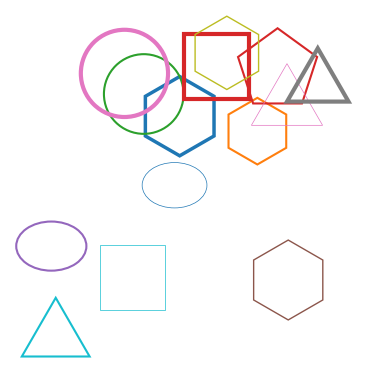[{"shape": "hexagon", "thickness": 2.5, "radius": 0.51, "center": [0.467, 0.698]}, {"shape": "oval", "thickness": 0.5, "radius": 0.42, "center": [0.453, 0.519]}, {"shape": "hexagon", "thickness": 1.5, "radius": 0.43, "center": [0.668, 0.659]}, {"shape": "circle", "thickness": 1.5, "radius": 0.52, "center": [0.373, 0.756]}, {"shape": "square", "thickness": 3, "radius": 0.42, "center": [0.563, 0.827]}, {"shape": "pentagon", "thickness": 1.5, "radius": 0.54, "center": [0.721, 0.819]}, {"shape": "oval", "thickness": 1.5, "radius": 0.46, "center": [0.133, 0.361]}, {"shape": "hexagon", "thickness": 1, "radius": 0.52, "center": [0.749, 0.273]}, {"shape": "circle", "thickness": 3, "radius": 0.57, "center": [0.323, 0.809]}, {"shape": "triangle", "thickness": 0.5, "radius": 0.53, "center": [0.745, 0.728]}, {"shape": "triangle", "thickness": 3, "radius": 0.46, "center": [0.825, 0.782]}, {"shape": "hexagon", "thickness": 1, "radius": 0.48, "center": [0.589, 0.863]}, {"shape": "square", "thickness": 0.5, "radius": 0.43, "center": [0.344, 0.279]}, {"shape": "triangle", "thickness": 1.5, "radius": 0.51, "center": [0.145, 0.125]}]